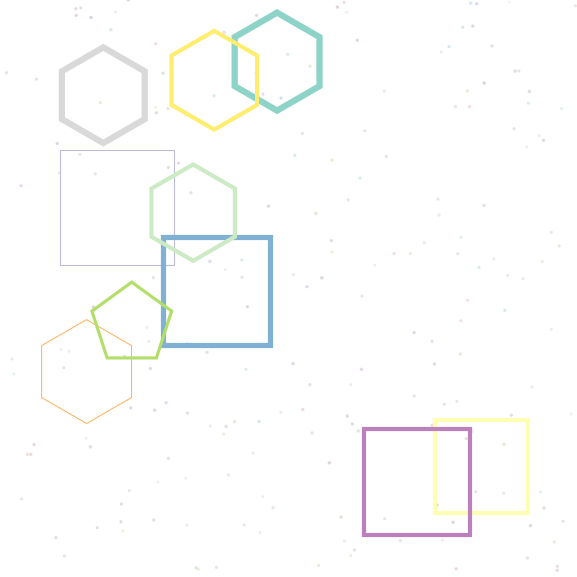[{"shape": "hexagon", "thickness": 3, "radius": 0.42, "center": [0.48, 0.892]}, {"shape": "square", "thickness": 2, "radius": 0.4, "center": [0.833, 0.192]}, {"shape": "square", "thickness": 0.5, "radius": 0.5, "center": [0.202, 0.639]}, {"shape": "square", "thickness": 2.5, "radius": 0.46, "center": [0.375, 0.495]}, {"shape": "hexagon", "thickness": 0.5, "radius": 0.45, "center": [0.15, 0.356]}, {"shape": "pentagon", "thickness": 1.5, "radius": 0.36, "center": [0.228, 0.438]}, {"shape": "hexagon", "thickness": 3, "radius": 0.41, "center": [0.179, 0.834]}, {"shape": "square", "thickness": 2, "radius": 0.46, "center": [0.723, 0.164]}, {"shape": "hexagon", "thickness": 2, "radius": 0.42, "center": [0.335, 0.631]}, {"shape": "hexagon", "thickness": 2, "radius": 0.43, "center": [0.371, 0.86]}]